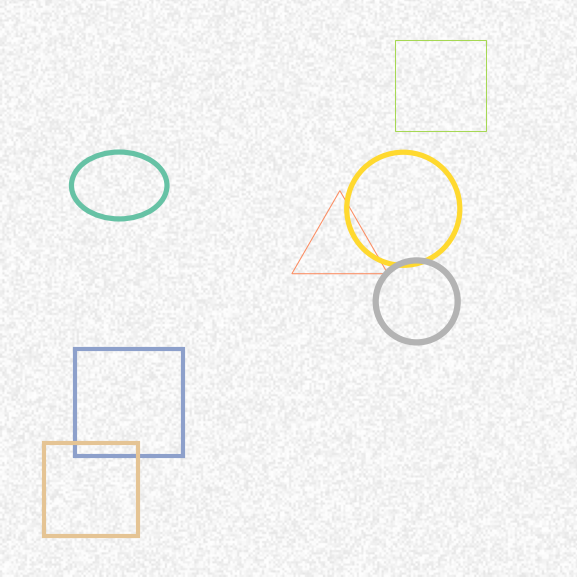[{"shape": "oval", "thickness": 2.5, "radius": 0.41, "center": [0.206, 0.678]}, {"shape": "triangle", "thickness": 0.5, "radius": 0.48, "center": [0.588, 0.573]}, {"shape": "square", "thickness": 2, "radius": 0.47, "center": [0.224, 0.302]}, {"shape": "square", "thickness": 0.5, "radius": 0.4, "center": [0.763, 0.851]}, {"shape": "circle", "thickness": 2.5, "radius": 0.49, "center": [0.698, 0.638]}, {"shape": "square", "thickness": 2, "radius": 0.41, "center": [0.158, 0.151]}, {"shape": "circle", "thickness": 3, "radius": 0.36, "center": [0.722, 0.477]}]